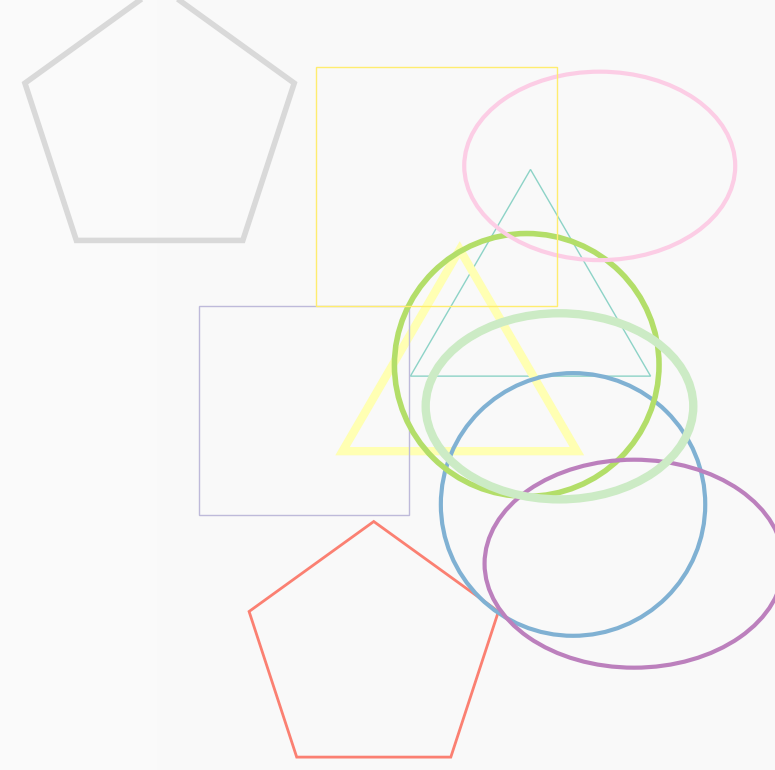[{"shape": "triangle", "thickness": 0.5, "radius": 0.89, "center": [0.685, 0.601]}, {"shape": "triangle", "thickness": 3, "radius": 0.87, "center": [0.593, 0.501]}, {"shape": "square", "thickness": 0.5, "radius": 0.68, "center": [0.392, 0.467]}, {"shape": "pentagon", "thickness": 1, "radius": 0.85, "center": [0.482, 0.154]}, {"shape": "circle", "thickness": 1.5, "radius": 0.85, "center": [0.739, 0.345]}, {"shape": "circle", "thickness": 2, "radius": 0.85, "center": [0.68, 0.526]}, {"shape": "oval", "thickness": 1.5, "radius": 0.87, "center": [0.774, 0.785]}, {"shape": "pentagon", "thickness": 2, "radius": 0.91, "center": [0.206, 0.836]}, {"shape": "oval", "thickness": 1.5, "radius": 0.96, "center": [0.818, 0.268]}, {"shape": "oval", "thickness": 3, "radius": 0.86, "center": [0.722, 0.472]}, {"shape": "square", "thickness": 0.5, "radius": 0.78, "center": [0.563, 0.758]}]